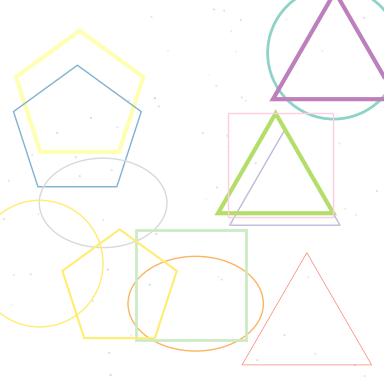[{"shape": "circle", "thickness": 2, "radius": 0.86, "center": [0.867, 0.863]}, {"shape": "pentagon", "thickness": 3, "radius": 0.87, "center": [0.207, 0.746]}, {"shape": "triangle", "thickness": 1, "radius": 0.83, "center": [0.74, 0.498]}, {"shape": "triangle", "thickness": 0.5, "radius": 0.97, "center": [0.797, 0.149]}, {"shape": "pentagon", "thickness": 1, "radius": 0.87, "center": [0.201, 0.656]}, {"shape": "oval", "thickness": 1, "radius": 0.88, "center": [0.508, 0.211]}, {"shape": "triangle", "thickness": 3, "radius": 0.86, "center": [0.716, 0.533]}, {"shape": "square", "thickness": 1, "radius": 0.68, "center": [0.729, 0.572]}, {"shape": "oval", "thickness": 1, "radius": 0.83, "center": [0.268, 0.473]}, {"shape": "triangle", "thickness": 3, "radius": 0.93, "center": [0.87, 0.835]}, {"shape": "square", "thickness": 2, "radius": 0.71, "center": [0.497, 0.26]}, {"shape": "circle", "thickness": 1, "radius": 0.82, "center": [0.103, 0.315]}, {"shape": "pentagon", "thickness": 1.5, "radius": 0.78, "center": [0.311, 0.248]}]